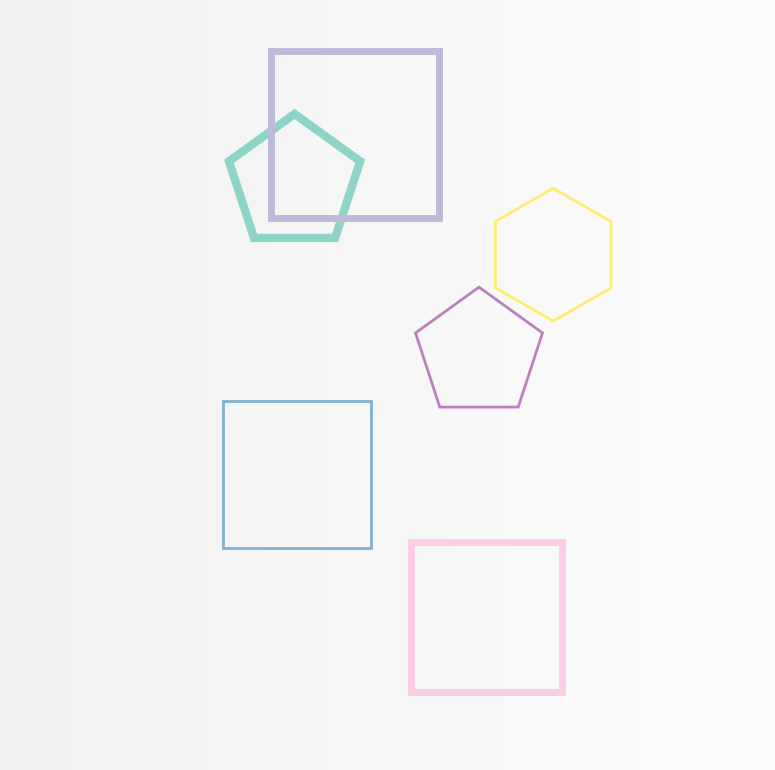[{"shape": "pentagon", "thickness": 3, "radius": 0.45, "center": [0.38, 0.763]}, {"shape": "square", "thickness": 2.5, "radius": 0.54, "center": [0.458, 0.825]}, {"shape": "square", "thickness": 1, "radius": 0.48, "center": [0.383, 0.384]}, {"shape": "square", "thickness": 2.5, "radius": 0.49, "center": [0.628, 0.198]}, {"shape": "pentagon", "thickness": 1, "radius": 0.43, "center": [0.618, 0.541]}, {"shape": "hexagon", "thickness": 1, "radius": 0.43, "center": [0.714, 0.669]}]